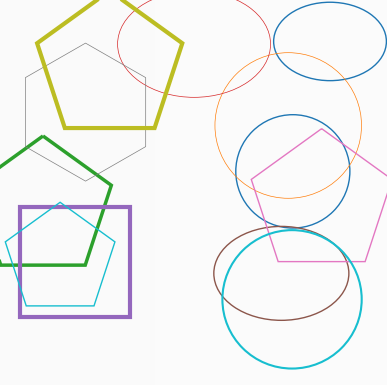[{"shape": "circle", "thickness": 1, "radius": 0.74, "center": [0.756, 0.555]}, {"shape": "oval", "thickness": 1, "radius": 0.73, "center": [0.852, 0.892]}, {"shape": "circle", "thickness": 0.5, "radius": 0.95, "center": [0.744, 0.674]}, {"shape": "pentagon", "thickness": 2.5, "radius": 0.93, "center": [0.111, 0.461]}, {"shape": "oval", "thickness": 0.5, "radius": 0.99, "center": [0.501, 0.885]}, {"shape": "square", "thickness": 3, "radius": 0.71, "center": [0.193, 0.32]}, {"shape": "oval", "thickness": 1, "radius": 0.87, "center": [0.726, 0.29]}, {"shape": "pentagon", "thickness": 1, "radius": 0.95, "center": [0.83, 0.475]}, {"shape": "hexagon", "thickness": 0.5, "radius": 0.9, "center": [0.221, 0.709]}, {"shape": "pentagon", "thickness": 3, "radius": 0.99, "center": [0.283, 0.827]}, {"shape": "pentagon", "thickness": 1, "radius": 0.74, "center": [0.155, 0.326]}, {"shape": "circle", "thickness": 1.5, "radius": 0.9, "center": [0.754, 0.222]}]